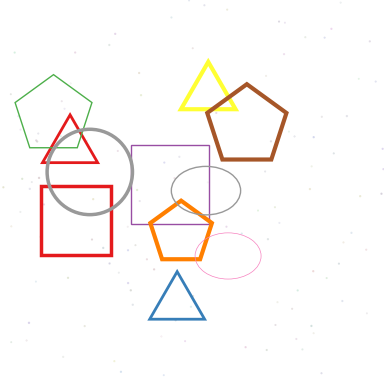[{"shape": "triangle", "thickness": 2, "radius": 0.41, "center": [0.182, 0.619]}, {"shape": "square", "thickness": 2.5, "radius": 0.45, "center": [0.197, 0.427]}, {"shape": "triangle", "thickness": 2, "radius": 0.41, "center": [0.46, 0.212]}, {"shape": "pentagon", "thickness": 1, "radius": 0.52, "center": [0.139, 0.701]}, {"shape": "square", "thickness": 1, "radius": 0.51, "center": [0.442, 0.521]}, {"shape": "pentagon", "thickness": 3, "radius": 0.42, "center": [0.47, 0.395]}, {"shape": "triangle", "thickness": 3, "radius": 0.41, "center": [0.541, 0.757]}, {"shape": "pentagon", "thickness": 3, "radius": 0.54, "center": [0.641, 0.673]}, {"shape": "oval", "thickness": 0.5, "radius": 0.43, "center": [0.592, 0.335]}, {"shape": "circle", "thickness": 2.5, "radius": 0.55, "center": [0.233, 0.553]}, {"shape": "oval", "thickness": 1, "radius": 0.45, "center": [0.535, 0.505]}]